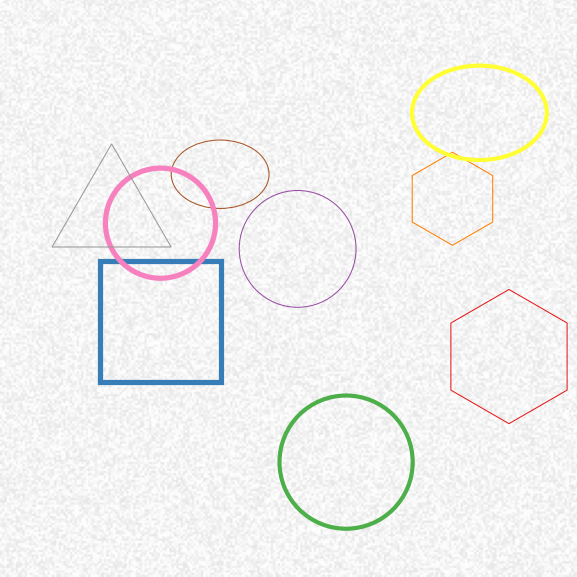[{"shape": "hexagon", "thickness": 0.5, "radius": 0.58, "center": [0.881, 0.382]}, {"shape": "square", "thickness": 2.5, "radius": 0.52, "center": [0.279, 0.442]}, {"shape": "circle", "thickness": 2, "radius": 0.58, "center": [0.599, 0.199]}, {"shape": "circle", "thickness": 0.5, "radius": 0.51, "center": [0.515, 0.568]}, {"shape": "hexagon", "thickness": 0.5, "radius": 0.4, "center": [0.783, 0.655]}, {"shape": "oval", "thickness": 2, "radius": 0.58, "center": [0.83, 0.804]}, {"shape": "oval", "thickness": 0.5, "radius": 0.42, "center": [0.381, 0.697]}, {"shape": "circle", "thickness": 2.5, "radius": 0.48, "center": [0.278, 0.613]}, {"shape": "triangle", "thickness": 0.5, "radius": 0.6, "center": [0.193, 0.631]}]